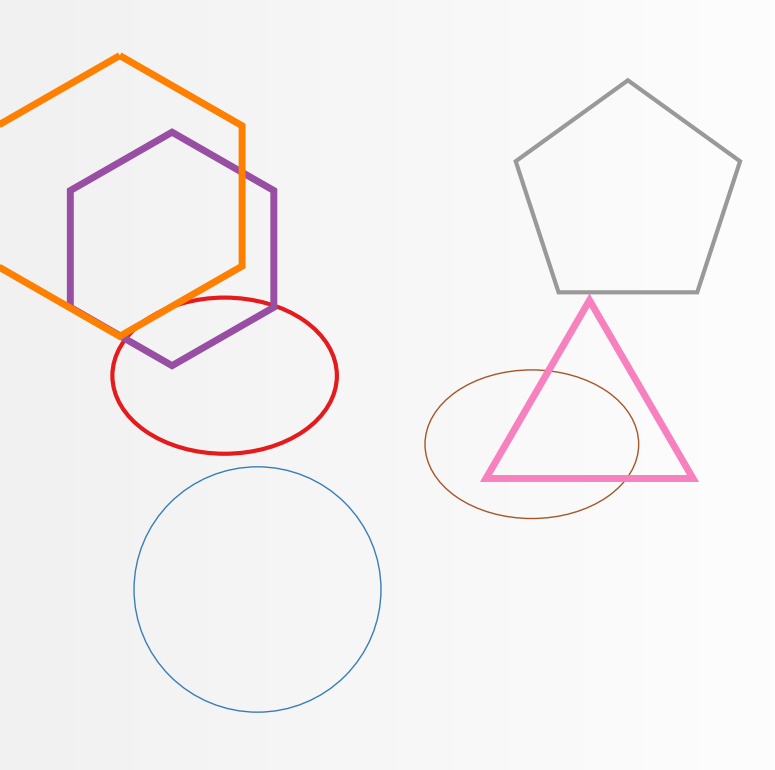[{"shape": "oval", "thickness": 1.5, "radius": 0.72, "center": [0.29, 0.512]}, {"shape": "circle", "thickness": 0.5, "radius": 0.8, "center": [0.332, 0.234]}, {"shape": "hexagon", "thickness": 2.5, "radius": 0.76, "center": [0.222, 0.677]}, {"shape": "hexagon", "thickness": 2.5, "radius": 0.91, "center": [0.154, 0.746]}, {"shape": "oval", "thickness": 0.5, "radius": 0.69, "center": [0.686, 0.423]}, {"shape": "triangle", "thickness": 2.5, "radius": 0.77, "center": [0.761, 0.456]}, {"shape": "pentagon", "thickness": 1.5, "radius": 0.76, "center": [0.81, 0.744]}]